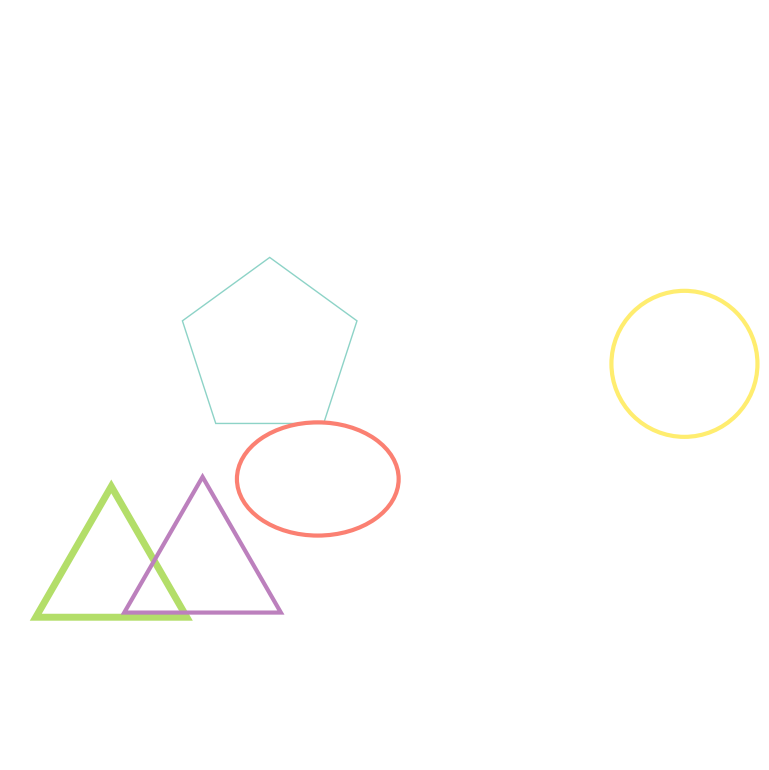[{"shape": "pentagon", "thickness": 0.5, "radius": 0.6, "center": [0.35, 0.546]}, {"shape": "oval", "thickness": 1.5, "radius": 0.53, "center": [0.413, 0.378]}, {"shape": "triangle", "thickness": 2.5, "radius": 0.57, "center": [0.145, 0.255]}, {"shape": "triangle", "thickness": 1.5, "radius": 0.59, "center": [0.263, 0.263]}, {"shape": "circle", "thickness": 1.5, "radius": 0.47, "center": [0.889, 0.527]}]